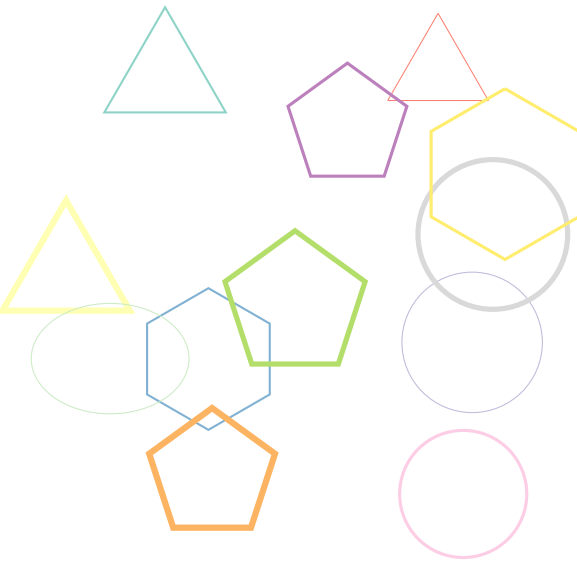[{"shape": "triangle", "thickness": 1, "radius": 0.61, "center": [0.286, 0.865]}, {"shape": "triangle", "thickness": 3, "radius": 0.64, "center": [0.114, 0.525]}, {"shape": "circle", "thickness": 0.5, "radius": 0.61, "center": [0.818, 0.406]}, {"shape": "triangle", "thickness": 0.5, "radius": 0.5, "center": [0.759, 0.875]}, {"shape": "hexagon", "thickness": 1, "radius": 0.61, "center": [0.361, 0.377]}, {"shape": "pentagon", "thickness": 3, "radius": 0.57, "center": [0.367, 0.178]}, {"shape": "pentagon", "thickness": 2.5, "radius": 0.64, "center": [0.511, 0.472]}, {"shape": "circle", "thickness": 1.5, "radius": 0.55, "center": [0.802, 0.144]}, {"shape": "circle", "thickness": 2.5, "radius": 0.65, "center": [0.853, 0.593]}, {"shape": "pentagon", "thickness": 1.5, "radius": 0.54, "center": [0.602, 0.782]}, {"shape": "oval", "thickness": 0.5, "radius": 0.68, "center": [0.191, 0.378]}, {"shape": "hexagon", "thickness": 1.5, "radius": 0.74, "center": [0.875, 0.698]}]